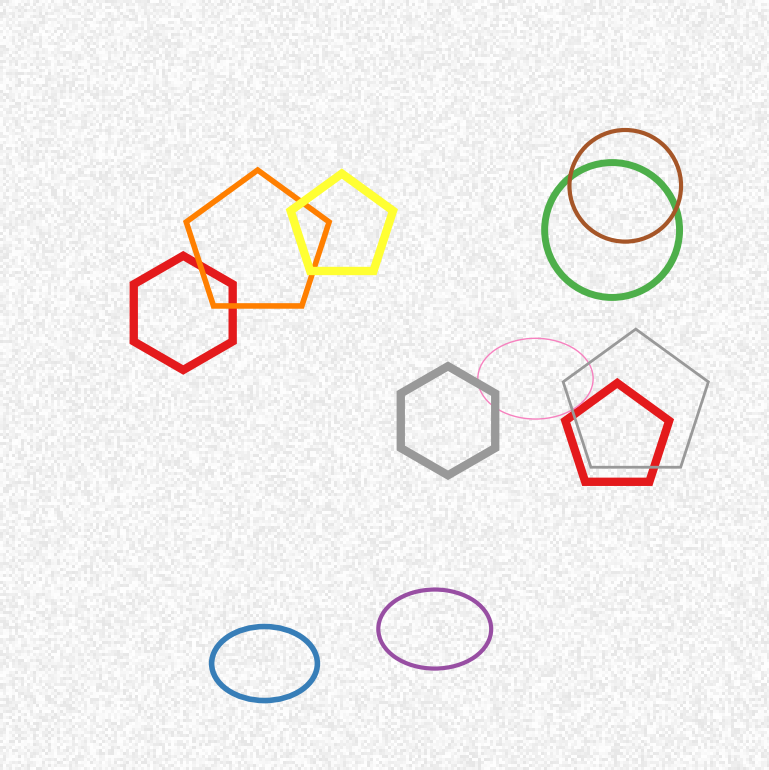[{"shape": "hexagon", "thickness": 3, "radius": 0.37, "center": [0.238, 0.594]}, {"shape": "pentagon", "thickness": 3, "radius": 0.35, "center": [0.802, 0.432]}, {"shape": "oval", "thickness": 2, "radius": 0.34, "center": [0.344, 0.138]}, {"shape": "circle", "thickness": 2.5, "radius": 0.44, "center": [0.795, 0.701]}, {"shape": "oval", "thickness": 1.5, "radius": 0.37, "center": [0.565, 0.183]}, {"shape": "pentagon", "thickness": 2, "radius": 0.49, "center": [0.335, 0.682]}, {"shape": "pentagon", "thickness": 3, "radius": 0.35, "center": [0.444, 0.705]}, {"shape": "circle", "thickness": 1.5, "radius": 0.36, "center": [0.812, 0.759]}, {"shape": "oval", "thickness": 0.5, "radius": 0.37, "center": [0.695, 0.508]}, {"shape": "hexagon", "thickness": 3, "radius": 0.35, "center": [0.582, 0.454]}, {"shape": "pentagon", "thickness": 1, "radius": 0.5, "center": [0.826, 0.473]}]